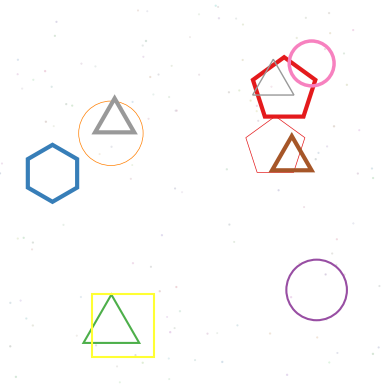[{"shape": "pentagon", "thickness": 3, "radius": 0.43, "center": [0.738, 0.766]}, {"shape": "pentagon", "thickness": 0.5, "radius": 0.4, "center": [0.715, 0.617]}, {"shape": "hexagon", "thickness": 3, "radius": 0.37, "center": [0.136, 0.55]}, {"shape": "triangle", "thickness": 1.5, "radius": 0.42, "center": [0.289, 0.151]}, {"shape": "circle", "thickness": 1.5, "radius": 0.39, "center": [0.822, 0.247]}, {"shape": "circle", "thickness": 0.5, "radius": 0.42, "center": [0.288, 0.654]}, {"shape": "square", "thickness": 1.5, "radius": 0.4, "center": [0.319, 0.155]}, {"shape": "triangle", "thickness": 3, "radius": 0.3, "center": [0.758, 0.587]}, {"shape": "circle", "thickness": 2.5, "radius": 0.29, "center": [0.809, 0.835]}, {"shape": "triangle", "thickness": 1, "radius": 0.31, "center": [0.71, 0.784]}, {"shape": "triangle", "thickness": 3, "radius": 0.29, "center": [0.298, 0.686]}]